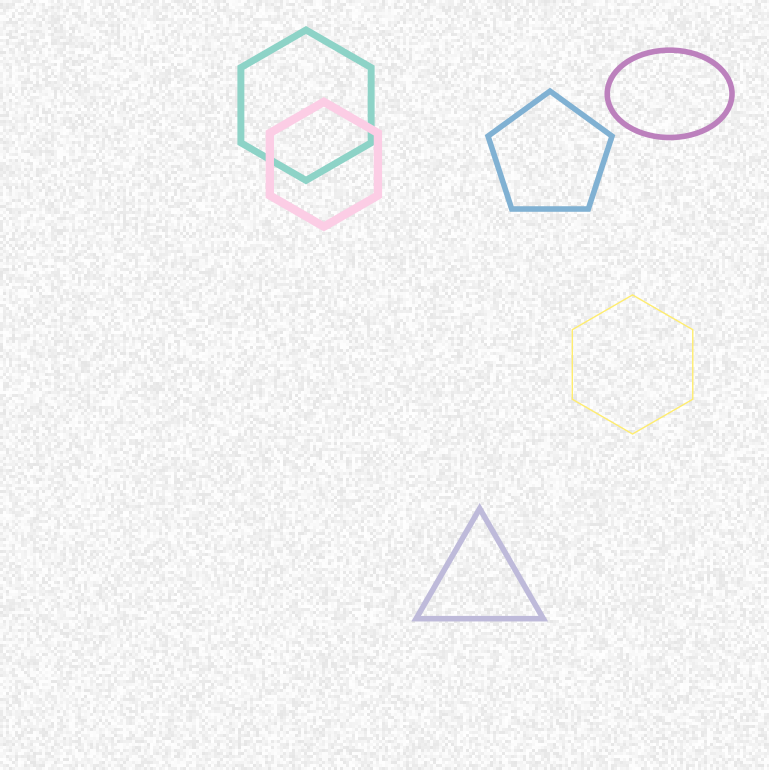[{"shape": "hexagon", "thickness": 2.5, "radius": 0.49, "center": [0.397, 0.863]}, {"shape": "triangle", "thickness": 2, "radius": 0.48, "center": [0.623, 0.244]}, {"shape": "pentagon", "thickness": 2, "radius": 0.42, "center": [0.714, 0.797]}, {"shape": "hexagon", "thickness": 3, "radius": 0.41, "center": [0.421, 0.787]}, {"shape": "oval", "thickness": 2, "radius": 0.41, "center": [0.87, 0.878]}, {"shape": "hexagon", "thickness": 0.5, "radius": 0.45, "center": [0.821, 0.527]}]